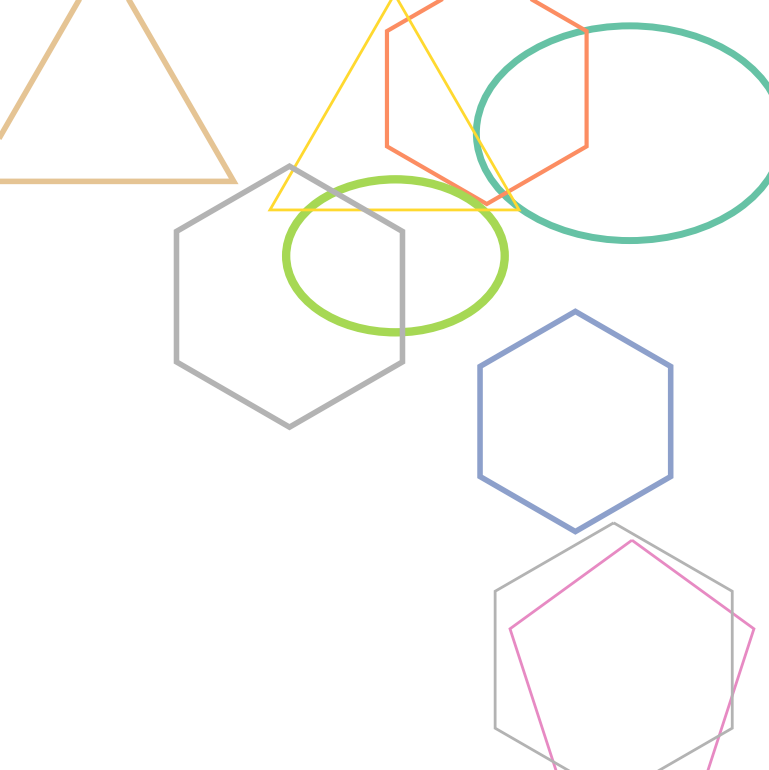[{"shape": "oval", "thickness": 2.5, "radius": 1.0, "center": [0.818, 0.827]}, {"shape": "hexagon", "thickness": 1.5, "radius": 0.75, "center": [0.632, 0.885]}, {"shape": "hexagon", "thickness": 2, "radius": 0.71, "center": [0.747, 0.453]}, {"shape": "pentagon", "thickness": 1, "radius": 0.83, "center": [0.821, 0.132]}, {"shape": "oval", "thickness": 3, "radius": 0.71, "center": [0.514, 0.668]}, {"shape": "triangle", "thickness": 1, "radius": 0.93, "center": [0.512, 0.821]}, {"shape": "triangle", "thickness": 2, "radius": 0.97, "center": [0.135, 0.862]}, {"shape": "hexagon", "thickness": 1, "radius": 0.89, "center": [0.797, 0.143]}, {"shape": "hexagon", "thickness": 2, "radius": 0.85, "center": [0.376, 0.615]}]